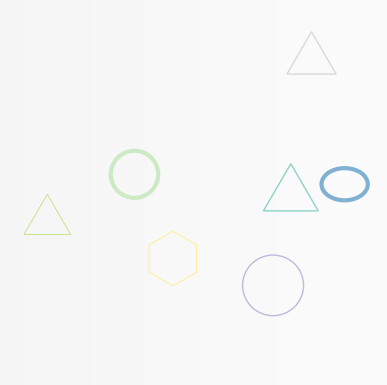[{"shape": "triangle", "thickness": 1, "radius": 0.41, "center": [0.75, 0.493]}, {"shape": "circle", "thickness": 1, "radius": 0.39, "center": [0.705, 0.259]}, {"shape": "oval", "thickness": 3, "radius": 0.3, "center": [0.889, 0.521]}, {"shape": "triangle", "thickness": 0.5, "radius": 0.35, "center": [0.122, 0.426]}, {"shape": "triangle", "thickness": 1, "radius": 0.37, "center": [0.804, 0.844]}, {"shape": "circle", "thickness": 3, "radius": 0.31, "center": [0.347, 0.547]}, {"shape": "hexagon", "thickness": 0.5, "radius": 0.35, "center": [0.446, 0.328]}]